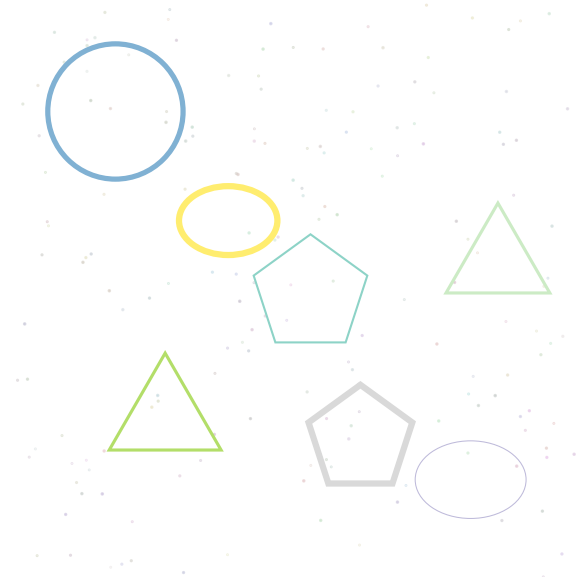[{"shape": "pentagon", "thickness": 1, "radius": 0.52, "center": [0.538, 0.49]}, {"shape": "oval", "thickness": 0.5, "radius": 0.48, "center": [0.815, 0.169]}, {"shape": "circle", "thickness": 2.5, "radius": 0.59, "center": [0.2, 0.806]}, {"shape": "triangle", "thickness": 1.5, "radius": 0.56, "center": [0.286, 0.276]}, {"shape": "pentagon", "thickness": 3, "radius": 0.47, "center": [0.624, 0.238]}, {"shape": "triangle", "thickness": 1.5, "radius": 0.52, "center": [0.862, 0.544]}, {"shape": "oval", "thickness": 3, "radius": 0.43, "center": [0.395, 0.617]}]